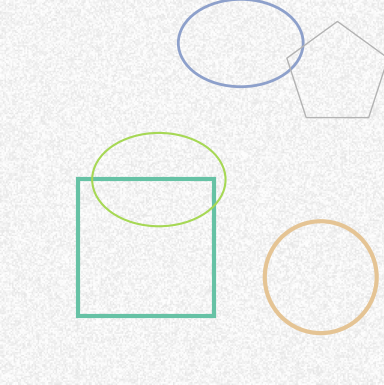[{"shape": "square", "thickness": 3, "radius": 0.89, "center": [0.379, 0.356]}, {"shape": "oval", "thickness": 2, "radius": 0.81, "center": [0.625, 0.888]}, {"shape": "oval", "thickness": 1.5, "radius": 0.87, "center": [0.413, 0.534]}, {"shape": "circle", "thickness": 3, "radius": 0.73, "center": [0.833, 0.28]}, {"shape": "pentagon", "thickness": 1, "radius": 0.69, "center": [0.876, 0.806]}]